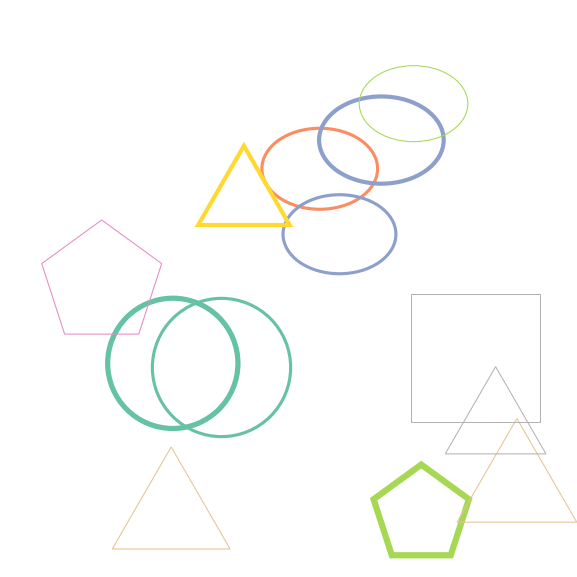[{"shape": "circle", "thickness": 1.5, "radius": 0.6, "center": [0.384, 0.363]}, {"shape": "circle", "thickness": 2.5, "radius": 0.56, "center": [0.299, 0.37]}, {"shape": "oval", "thickness": 1.5, "radius": 0.5, "center": [0.554, 0.707]}, {"shape": "oval", "thickness": 1.5, "radius": 0.49, "center": [0.588, 0.594]}, {"shape": "oval", "thickness": 2, "radius": 0.54, "center": [0.66, 0.757]}, {"shape": "pentagon", "thickness": 0.5, "radius": 0.55, "center": [0.176, 0.509]}, {"shape": "oval", "thickness": 0.5, "radius": 0.47, "center": [0.716, 0.82]}, {"shape": "pentagon", "thickness": 3, "radius": 0.43, "center": [0.729, 0.108]}, {"shape": "triangle", "thickness": 2, "radius": 0.46, "center": [0.422, 0.655]}, {"shape": "triangle", "thickness": 0.5, "radius": 0.6, "center": [0.895, 0.155]}, {"shape": "triangle", "thickness": 0.5, "radius": 0.59, "center": [0.296, 0.107]}, {"shape": "triangle", "thickness": 0.5, "radius": 0.5, "center": [0.858, 0.264]}, {"shape": "square", "thickness": 0.5, "radius": 0.56, "center": [0.823, 0.379]}]